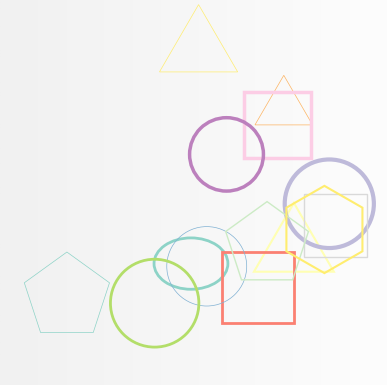[{"shape": "pentagon", "thickness": 0.5, "radius": 0.58, "center": [0.173, 0.23]}, {"shape": "oval", "thickness": 2, "radius": 0.48, "center": [0.493, 0.315]}, {"shape": "triangle", "thickness": 1.5, "radius": 0.6, "center": [0.758, 0.354]}, {"shape": "circle", "thickness": 3, "radius": 0.58, "center": [0.85, 0.471]}, {"shape": "square", "thickness": 2, "radius": 0.46, "center": [0.666, 0.254]}, {"shape": "circle", "thickness": 0.5, "radius": 0.52, "center": [0.534, 0.308]}, {"shape": "triangle", "thickness": 0.5, "radius": 0.43, "center": [0.732, 0.719]}, {"shape": "circle", "thickness": 2, "radius": 0.57, "center": [0.399, 0.213]}, {"shape": "square", "thickness": 2.5, "radius": 0.43, "center": [0.716, 0.675]}, {"shape": "square", "thickness": 1, "radius": 0.41, "center": [0.865, 0.415]}, {"shape": "circle", "thickness": 2.5, "radius": 0.48, "center": [0.585, 0.599]}, {"shape": "pentagon", "thickness": 1, "radius": 0.56, "center": [0.689, 0.364]}, {"shape": "triangle", "thickness": 0.5, "radius": 0.58, "center": [0.512, 0.871]}, {"shape": "hexagon", "thickness": 1.5, "radius": 0.57, "center": [0.837, 0.404]}]